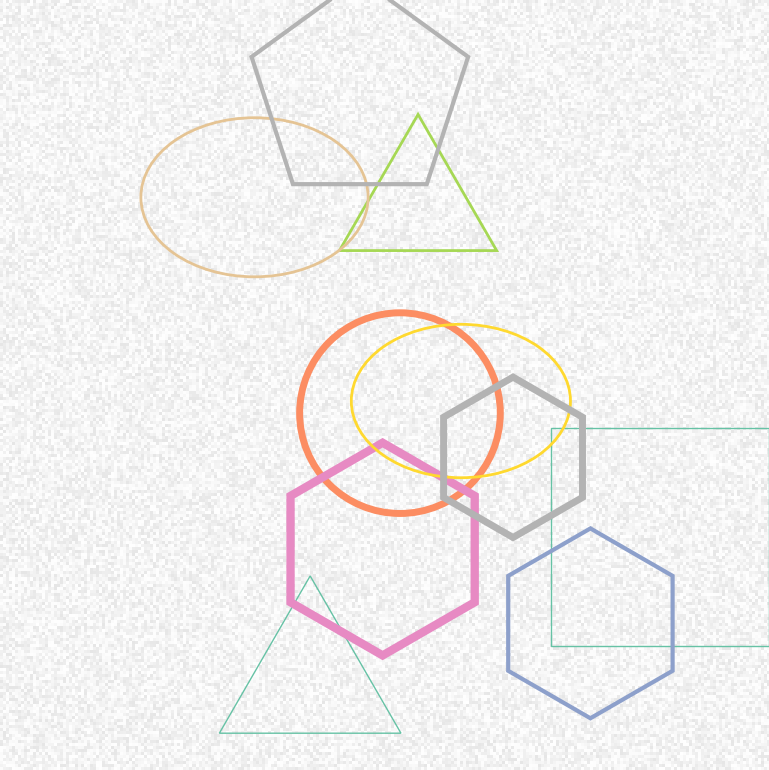[{"shape": "triangle", "thickness": 0.5, "radius": 0.68, "center": [0.403, 0.116]}, {"shape": "square", "thickness": 0.5, "radius": 0.71, "center": [0.858, 0.303]}, {"shape": "circle", "thickness": 2.5, "radius": 0.65, "center": [0.519, 0.463]}, {"shape": "hexagon", "thickness": 1.5, "radius": 0.62, "center": [0.767, 0.19]}, {"shape": "hexagon", "thickness": 3, "radius": 0.69, "center": [0.497, 0.287]}, {"shape": "triangle", "thickness": 1, "radius": 0.59, "center": [0.543, 0.734]}, {"shape": "oval", "thickness": 1, "radius": 0.71, "center": [0.599, 0.479]}, {"shape": "oval", "thickness": 1, "radius": 0.74, "center": [0.331, 0.744]}, {"shape": "hexagon", "thickness": 2.5, "radius": 0.52, "center": [0.666, 0.406]}, {"shape": "pentagon", "thickness": 1.5, "radius": 0.74, "center": [0.467, 0.88]}]